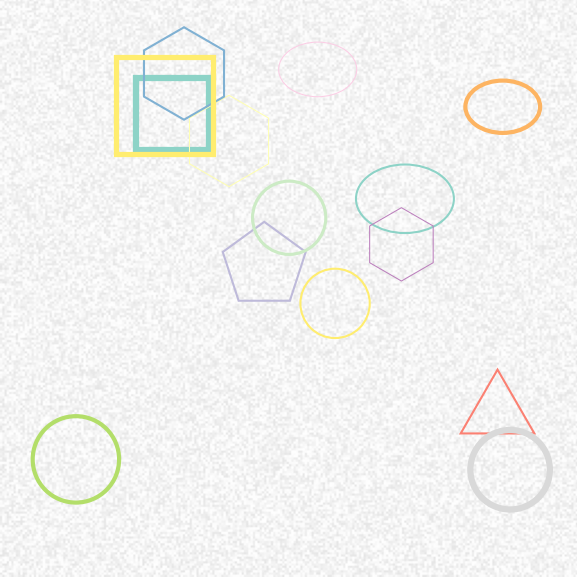[{"shape": "oval", "thickness": 1, "radius": 0.42, "center": [0.701, 0.655]}, {"shape": "square", "thickness": 3, "radius": 0.31, "center": [0.299, 0.802]}, {"shape": "hexagon", "thickness": 0.5, "radius": 0.4, "center": [0.397, 0.755]}, {"shape": "pentagon", "thickness": 1, "radius": 0.38, "center": [0.458, 0.539]}, {"shape": "triangle", "thickness": 1, "radius": 0.37, "center": [0.862, 0.285]}, {"shape": "hexagon", "thickness": 1, "radius": 0.4, "center": [0.319, 0.872]}, {"shape": "oval", "thickness": 2, "radius": 0.32, "center": [0.871, 0.814]}, {"shape": "circle", "thickness": 2, "radius": 0.37, "center": [0.131, 0.204]}, {"shape": "oval", "thickness": 0.5, "radius": 0.34, "center": [0.55, 0.879]}, {"shape": "circle", "thickness": 3, "radius": 0.34, "center": [0.883, 0.186]}, {"shape": "hexagon", "thickness": 0.5, "radius": 0.32, "center": [0.695, 0.576]}, {"shape": "circle", "thickness": 1.5, "radius": 0.32, "center": [0.501, 0.622]}, {"shape": "circle", "thickness": 1, "radius": 0.3, "center": [0.58, 0.474]}, {"shape": "square", "thickness": 2.5, "radius": 0.42, "center": [0.285, 0.817]}]